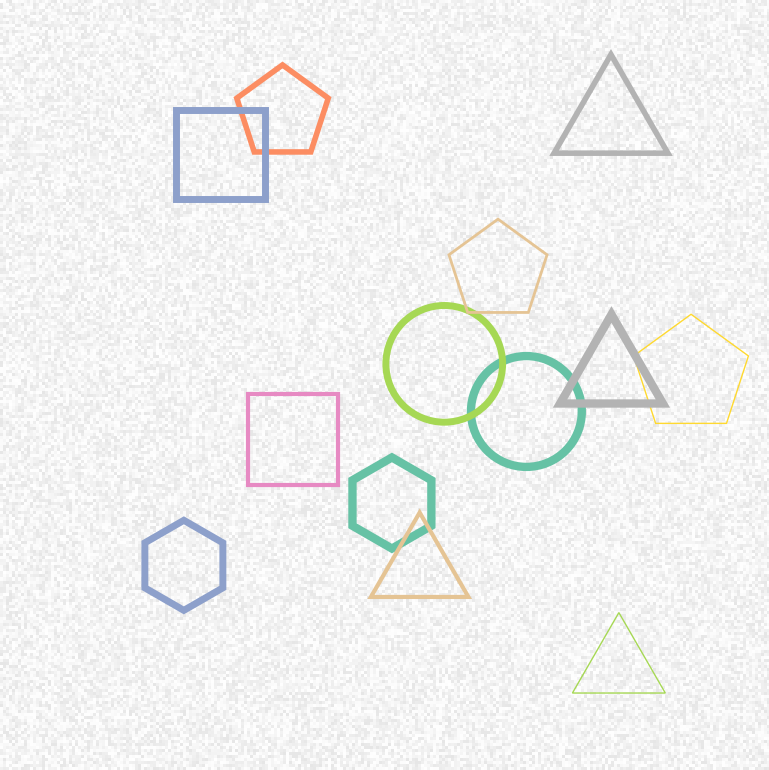[{"shape": "hexagon", "thickness": 3, "radius": 0.3, "center": [0.509, 0.347]}, {"shape": "circle", "thickness": 3, "radius": 0.36, "center": [0.684, 0.466]}, {"shape": "pentagon", "thickness": 2, "radius": 0.31, "center": [0.367, 0.853]}, {"shape": "square", "thickness": 2.5, "radius": 0.29, "center": [0.286, 0.799]}, {"shape": "hexagon", "thickness": 2.5, "radius": 0.29, "center": [0.239, 0.266]}, {"shape": "square", "thickness": 1.5, "radius": 0.29, "center": [0.38, 0.429]}, {"shape": "circle", "thickness": 2.5, "radius": 0.38, "center": [0.577, 0.527]}, {"shape": "triangle", "thickness": 0.5, "radius": 0.35, "center": [0.804, 0.135]}, {"shape": "pentagon", "thickness": 0.5, "radius": 0.39, "center": [0.897, 0.514]}, {"shape": "pentagon", "thickness": 1, "radius": 0.33, "center": [0.647, 0.648]}, {"shape": "triangle", "thickness": 1.5, "radius": 0.37, "center": [0.545, 0.261]}, {"shape": "triangle", "thickness": 3, "radius": 0.39, "center": [0.794, 0.515]}, {"shape": "triangle", "thickness": 2, "radius": 0.43, "center": [0.793, 0.844]}]